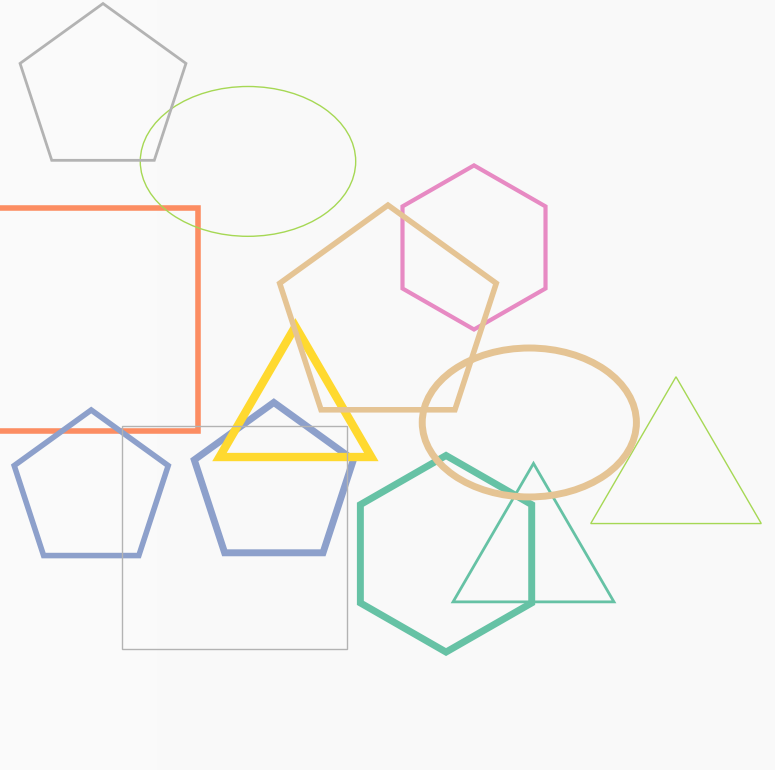[{"shape": "hexagon", "thickness": 2.5, "radius": 0.64, "center": [0.576, 0.281]}, {"shape": "triangle", "thickness": 1, "radius": 0.6, "center": [0.688, 0.278]}, {"shape": "square", "thickness": 2, "radius": 0.72, "center": [0.11, 0.585]}, {"shape": "pentagon", "thickness": 2.5, "radius": 0.54, "center": [0.353, 0.369]}, {"shape": "pentagon", "thickness": 2, "radius": 0.52, "center": [0.118, 0.363]}, {"shape": "hexagon", "thickness": 1.5, "radius": 0.53, "center": [0.612, 0.679]}, {"shape": "triangle", "thickness": 0.5, "radius": 0.64, "center": [0.872, 0.384]}, {"shape": "oval", "thickness": 0.5, "radius": 0.69, "center": [0.32, 0.79]}, {"shape": "triangle", "thickness": 3, "radius": 0.57, "center": [0.381, 0.463]}, {"shape": "pentagon", "thickness": 2, "radius": 0.73, "center": [0.501, 0.587]}, {"shape": "oval", "thickness": 2.5, "radius": 0.69, "center": [0.683, 0.451]}, {"shape": "pentagon", "thickness": 1, "radius": 0.56, "center": [0.133, 0.883]}, {"shape": "square", "thickness": 0.5, "radius": 0.73, "center": [0.303, 0.302]}]